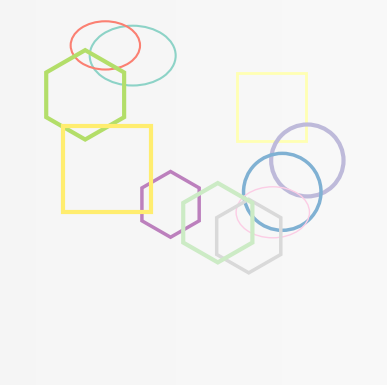[{"shape": "oval", "thickness": 1.5, "radius": 0.55, "center": [0.342, 0.856]}, {"shape": "square", "thickness": 2, "radius": 0.45, "center": [0.701, 0.722]}, {"shape": "circle", "thickness": 3, "radius": 0.47, "center": [0.793, 0.583]}, {"shape": "oval", "thickness": 1.5, "radius": 0.45, "center": [0.272, 0.882]}, {"shape": "circle", "thickness": 2.5, "radius": 0.5, "center": [0.728, 0.502]}, {"shape": "hexagon", "thickness": 3, "radius": 0.58, "center": [0.22, 0.754]}, {"shape": "oval", "thickness": 1, "radius": 0.47, "center": [0.704, 0.449]}, {"shape": "hexagon", "thickness": 2.5, "radius": 0.48, "center": [0.642, 0.387]}, {"shape": "hexagon", "thickness": 2.5, "radius": 0.43, "center": [0.44, 0.469]}, {"shape": "hexagon", "thickness": 3, "radius": 0.52, "center": [0.562, 0.421]}, {"shape": "square", "thickness": 3, "radius": 0.56, "center": [0.276, 0.562]}]